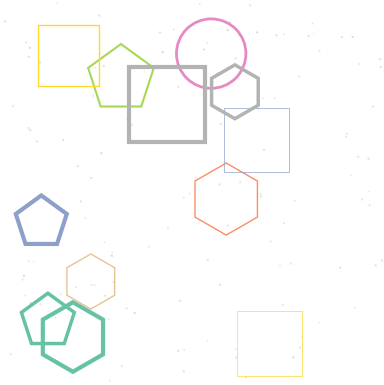[{"shape": "hexagon", "thickness": 3, "radius": 0.45, "center": [0.189, 0.125]}, {"shape": "pentagon", "thickness": 2.5, "radius": 0.36, "center": [0.124, 0.166]}, {"shape": "hexagon", "thickness": 1, "radius": 0.47, "center": [0.588, 0.483]}, {"shape": "pentagon", "thickness": 3, "radius": 0.35, "center": [0.107, 0.423]}, {"shape": "square", "thickness": 0.5, "radius": 0.42, "center": [0.665, 0.636]}, {"shape": "circle", "thickness": 2, "radius": 0.45, "center": [0.549, 0.861]}, {"shape": "pentagon", "thickness": 1.5, "radius": 0.45, "center": [0.314, 0.796]}, {"shape": "square", "thickness": 1, "radius": 0.4, "center": [0.177, 0.856]}, {"shape": "square", "thickness": 0.5, "radius": 0.43, "center": [0.7, 0.108]}, {"shape": "hexagon", "thickness": 1, "radius": 0.36, "center": [0.236, 0.269]}, {"shape": "square", "thickness": 3, "radius": 0.49, "center": [0.434, 0.729]}, {"shape": "hexagon", "thickness": 2.5, "radius": 0.35, "center": [0.61, 0.762]}]